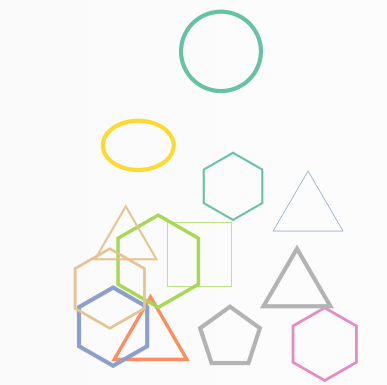[{"shape": "hexagon", "thickness": 1.5, "radius": 0.44, "center": [0.601, 0.516]}, {"shape": "circle", "thickness": 3, "radius": 0.52, "center": [0.57, 0.867]}, {"shape": "triangle", "thickness": 2.5, "radius": 0.54, "center": [0.388, 0.121]}, {"shape": "hexagon", "thickness": 3, "radius": 0.51, "center": [0.292, 0.152]}, {"shape": "triangle", "thickness": 0.5, "radius": 0.52, "center": [0.795, 0.452]}, {"shape": "hexagon", "thickness": 2, "radius": 0.47, "center": [0.838, 0.106]}, {"shape": "hexagon", "thickness": 2.5, "radius": 0.6, "center": [0.408, 0.321]}, {"shape": "square", "thickness": 0.5, "radius": 0.42, "center": [0.514, 0.34]}, {"shape": "oval", "thickness": 3, "radius": 0.46, "center": [0.357, 0.622]}, {"shape": "triangle", "thickness": 1.5, "radius": 0.46, "center": [0.325, 0.372]}, {"shape": "hexagon", "thickness": 2, "radius": 0.52, "center": [0.283, 0.251]}, {"shape": "pentagon", "thickness": 3, "radius": 0.4, "center": [0.594, 0.123]}, {"shape": "triangle", "thickness": 3, "radius": 0.5, "center": [0.766, 0.254]}]